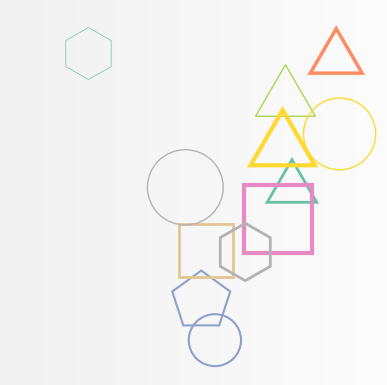[{"shape": "hexagon", "thickness": 0.5, "radius": 0.34, "center": [0.228, 0.861]}, {"shape": "triangle", "thickness": 2, "radius": 0.37, "center": [0.753, 0.511]}, {"shape": "triangle", "thickness": 2.5, "radius": 0.39, "center": [0.868, 0.849]}, {"shape": "pentagon", "thickness": 1.5, "radius": 0.39, "center": [0.519, 0.219]}, {"shape": "circle", "thickness": 1.5, "radius": 0.34, "center": [0.555, 0.117]}, {"shape": "square", "thickness": 3, "radius": 0.44, "center": [0.717, 0.431]}, {"shape": "triangle", "thickness": 1, "radius": 0.45, "center": [0.737, 0.743]}, {"shape": "circle", "thickness": 1, "radius": 0.47, "center": [0.876, 0.652]}, {"shape": "triangle", "thickness": 3, "radius": 0.48, "center": [0.729, 0.619]}, {"shape": "square", "thickness": 2, "radius": 0.35, "center": [0.532, 0.349]}, {"shape": "circle", "thickness": 1, "radius": 0.49, "center": [0.478, 0.513]}, {"shape": "hexagon", "thickness": 2, "radius": 0.37, "center": [0.633, 0.346]}]